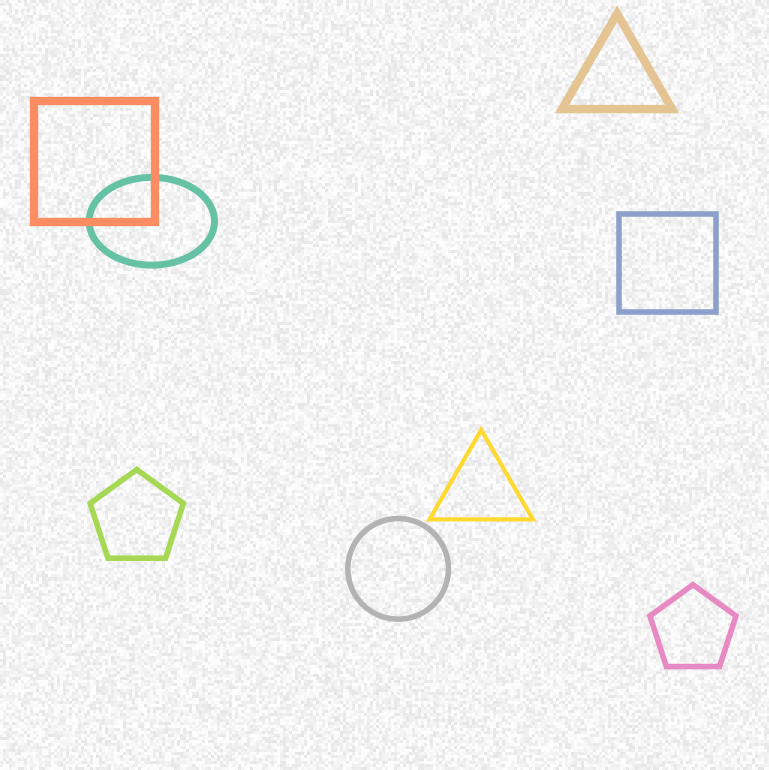[{"shape": "oval", "thickness": 2.5, "radius": 0.41, "center": [0.197, 0.713]}, {"shape": "square", "thickness": 3, "radius": 0.39, "center": [0.123, 0.79]}, {"shape": "square", "thickness": 2, "radius": 0.32, "center": [0.867, 0.659]}, {"shape": "pentagon", "thickness": 2, "radius": 0.29, "center": [0.9, 0.182]}, {"shape": "pentagon", "thickness": 2, "radius": 0.32, "center": [0.178, 0.327]}, {"shape": "triangle", "thickness": 1.5, "radius": 0.39, "center": [0.625, 0.364]}, {"shape": "triangle", "thickness": 3, "radius": 0.41, "center": [0.801, 0.9]}, {"shape": "circle", "thickness": 2, "radius": 0.33, "center": [0.517, 0.261]}]